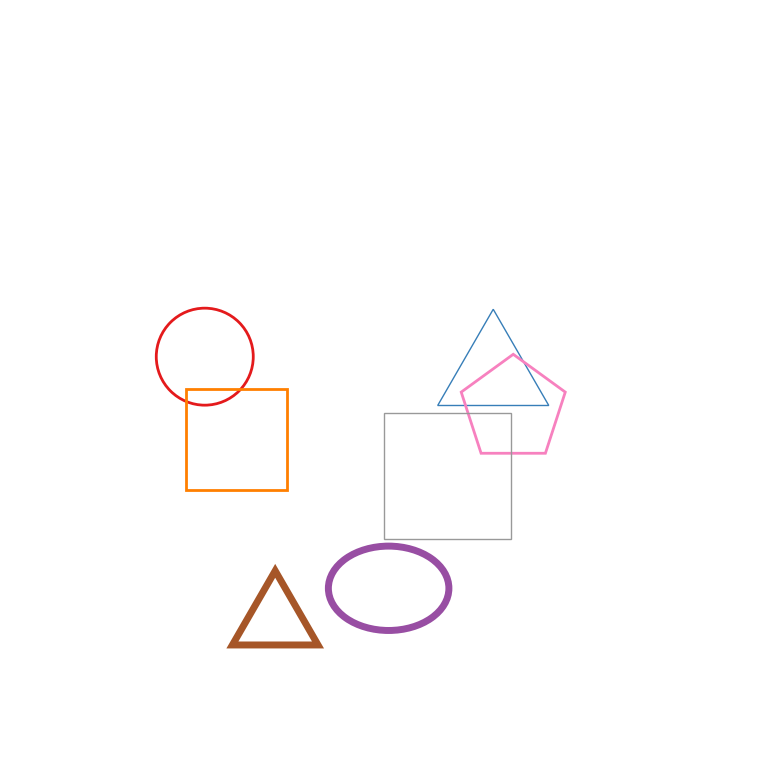[{"shape": "circle", "thickness": 1, "radius": 0.31, "center": [0.266, 0.537]}, {"shape": "triangle", "thickness": 0.5, "radius": 0.42, "center": [0.641, 0.515]}, {"shape": "oval", "thickness": 2.5, "radius": 0.39, "center": [0.505, 0.236]}, {"shape": "square", "thickness": 1, "radius": 0.33, "center": [0.307, 0.429]}, {"shape": "triangle", "thickness": 2.5, "radius": 0.32, "center": [0.357, 0.194]}, {"shape": "pentagon", "thickness": 1, "radius": 0.36, "center": [0.667, 0.469]}, {"shape": "square", "thickness": 0.5, "radius": 0.41, "center": [0.582, 0.382]}]